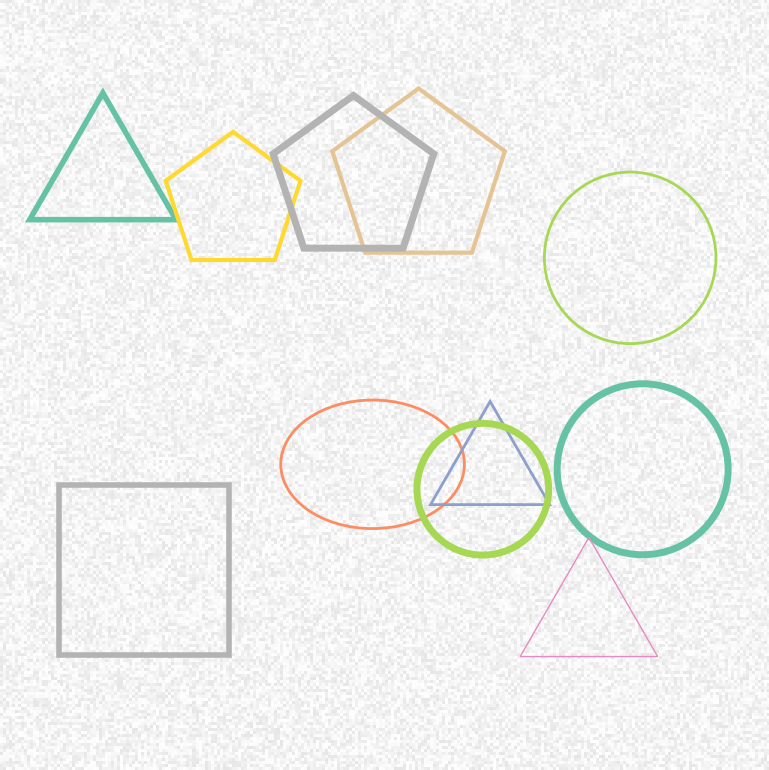[{"shape": "circle", "thickness": 2.5, "radius": 0.56, "center": [0.835, 0.391]}, {"shape": "triangle", "thickness": 2, "radius": 0.55, "center": [0.134, 0.77]}, {"shape": "oval", "thickness": 1, "radius": 0.6, "center": [0.484, 0.397]}, {"shape": "triangle", "thickness": 1, "radius": 0.45, "center": [0.636, 0.389]}, {"shape": "triangle", "thickness": 0.5, "radius": 0.52, "center": [0.765, 0.199]}, {"shape": "circle", "thickness": 2.5, "radius": 0.43, "center": [0.627, 0.365]}, {"shape": "circle", "thickness": 1, "radius": 0.56, "center": [0.818, 0.665]}, {"shape": "pentagon", "thickness": 1.5, "radius": 0.46, "center": [0.303, 0.737]}, {"shape": "pentagon", "thickness": 1.5, "radius": 0.59, "center": [0.544, 0.767]}, {"shape": "pentagon", "thickness": 2.5, "radius": 0.55, "center": [0.459, 0.766]}, {"shape": "square", "thickness": 2, "radius": 0.55, "center": [0.187, 0.26]}]